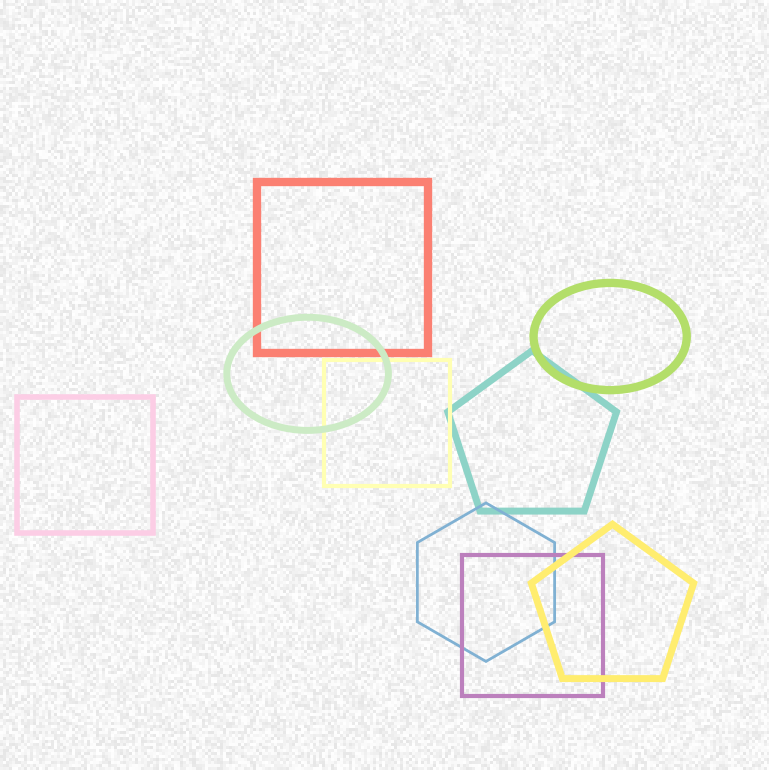[{"shape": "pentagon", "thickness": 2.5, "radius": 0.58, "center": [0.691, 0.429]}, {"shape": "square", "thickness": 1.5, "radius": 0.41, "center": [0.502, 0.45]}, {"shape": "square", "thickness": 3, "radius": 0.56, "center": [0.445, 0.653]}, {"shape": "hexagon", "thickness": 1, "radius": 0.51, "center": [0.631, 0.244]}, {"shape": "oval", "thickness": 3, "radius": 0.5, "center": [0.792, 0.563]}, {"shape": "square", "thickness": 2, "radius": 0.44, "center": [0.11, 0.397]}, {"shape": "square", "thickness": 1.5, "radius": 0.46, "center": [0.692, 0.187]}, {"shape": "oval", "thickness": 2.5, "radius": 0.52, "center": [0.399, 0.515]}, {"shape": "pentagon", "thickness": 2.5, "radius": 0.55, "center": [0.795, 0.208]}]